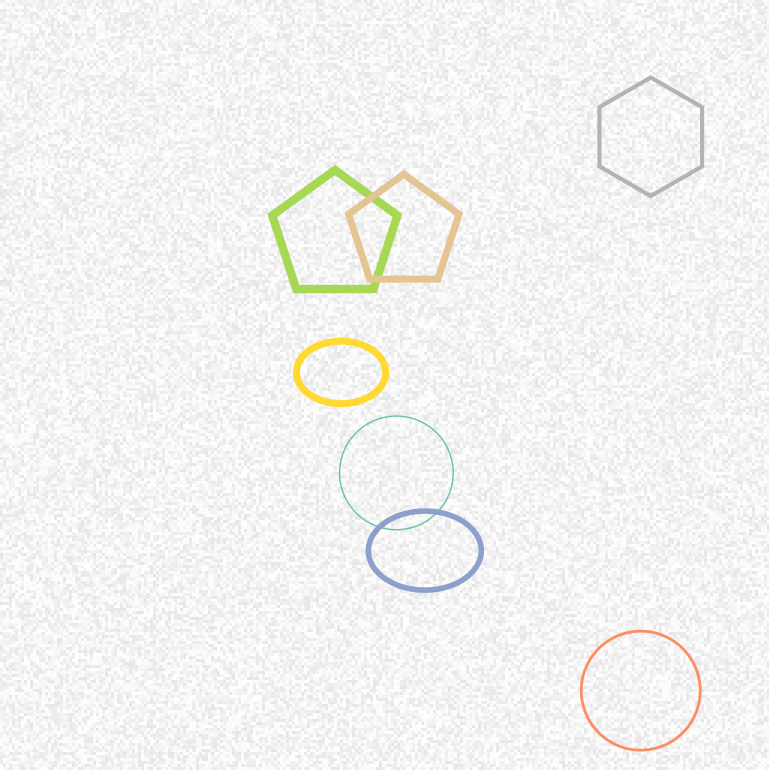[{"shape": "circle", "thickness": 0.5, "radius": 0.37, "center": [0.515, 0.386]}, {"shape": "circle", "thickness": 1, "radius": 0.39, "center": [0.832, 0.103]}, {"shape": "oval", "thickness": 2, "radius": 0.37, "center": [0.552, 0.285]}, {"shape": "pentagon", "thickness": 3, "radius": 0.43, "center": [0.435, 0.694]}, {"shape": "oval", "thickness": 2.5, "radius": 0.29, "center": [0.443, 0.516]}, {"shape": "pentagon", "thickness": 2.5, "radius": 0.38, "center": [0.524, 0.698]}, {"shape": "hexagon", "thickness": 1.5, "radius": 0.38, "center": [0.845, 0.822]}]